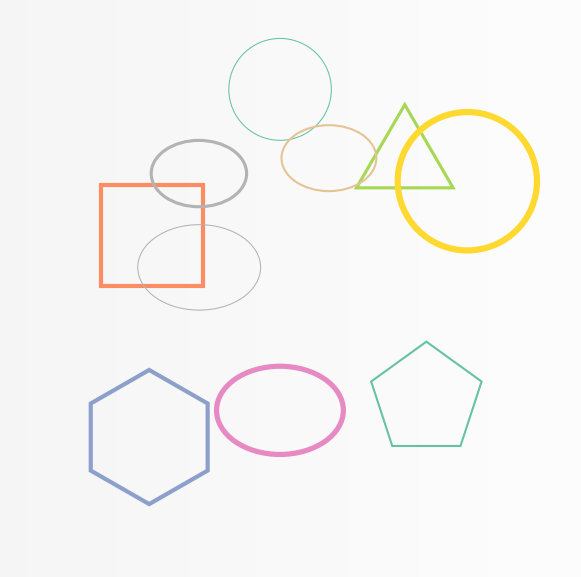[{"shape": "circle", "thickness": 0.5, "radius": 0.44, "center": [0.482, 0.844]}, {"shape": "pentagon", "thickness": 1, "radius": 0.5, "center": [0.734, 0.308]}, {"shape": "square", "thickness": 2, "radius": 0.44, "center": [0.262, 0.591]}, {"shape": "hexagon", "thickness": 2, "radius": 0.58, "center": [0.257, 0.242]}, {"shape": "oval", "thickness": 2.5, "radius": 0.55, "center": [0.482, 0.289]}, {"shape": "triangle", "thickness": 1.5, "radius": 0.48, "center": [0.696, 0.722]}, {"shape": "circle", "thickness": 3, "radius": 0.6, "center": [0.804, 0.685]}, {"shape": "oval", "thickness": 1, "radius": 0.41, "center": [0.566, 0.725]}, {"shape": "oval", "thickness": 0.5, "radius": 0.53, "center": [0.343, 0.536]}, {"shape": "oval", "thickness": 1.5, "radius": 0.41, "center": [0.342, 0.699]}]